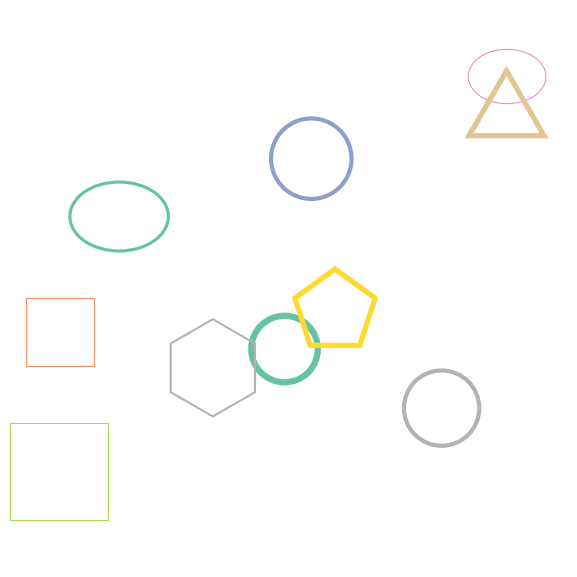[{"shape": "circle", "thickness": 3, "radius": 0.29, "center": [0.493, 0.395]}, {"shape": "oval", "thickness": 1.5, "radius": 0.43, "center": [0.206, 0.624]}, {"shape": "square", "thickness": 0.5, "radius": 0.3, "center": [0.104, 0.424]}, {"shape": "circle", "thickness": 2, "radius": 0.35, "center": [0.539, 0.724]}, {"shape": "oval", "thickness": 0.5, "radius": 0.34, "center": [0.878, 0.867]}, {"shape": "square", "thickness": 0.5, "radius": 0.42, "center": [0.102, 0.183]}, {"shape": "pentagon", "thickness": 2.5, "radius": 0.37, "center": [0.58, 0.46]}, {"shape": "triangle", "thickness": 2.5, "radius": 0.37, "center": [0.877, 0.802]}, {"shape": "hexagon", "thickness": 1, "radius": 0.42, "center": [0.369, 0.362]}, {"shape": "circle", "thickness": 2, "radius": 0.33, "center": [0.765, 0.292]}]